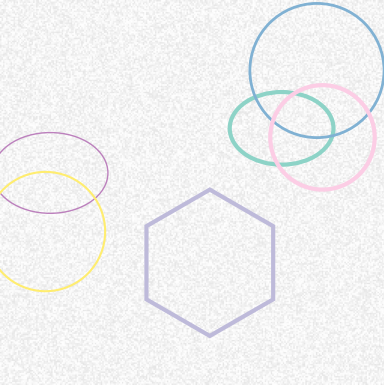[{"shape": "oval", "thickness": 3, "radius": 0.67, "center": [0.731, 0.667]}, {"shape": "hexagon", "thickness": 3, "radius": 0.95, "center": [0.545, 0.317]}, {"shape": "circle", "thickness": 2, "radius": 0.87, "center": [0.823, 0.817]}, {"shape": "circle", "thickness": 3, "radius": 0.68, "center": [0.838, 0.643]}, {"shape": "oval", "thickness": 1, "radius": 0.75, "center": [0.13, 0.551]}, {"shape": "circle", "thickness": 1.5, "radius": 0.77, "center": [0.118, 0.399]}]